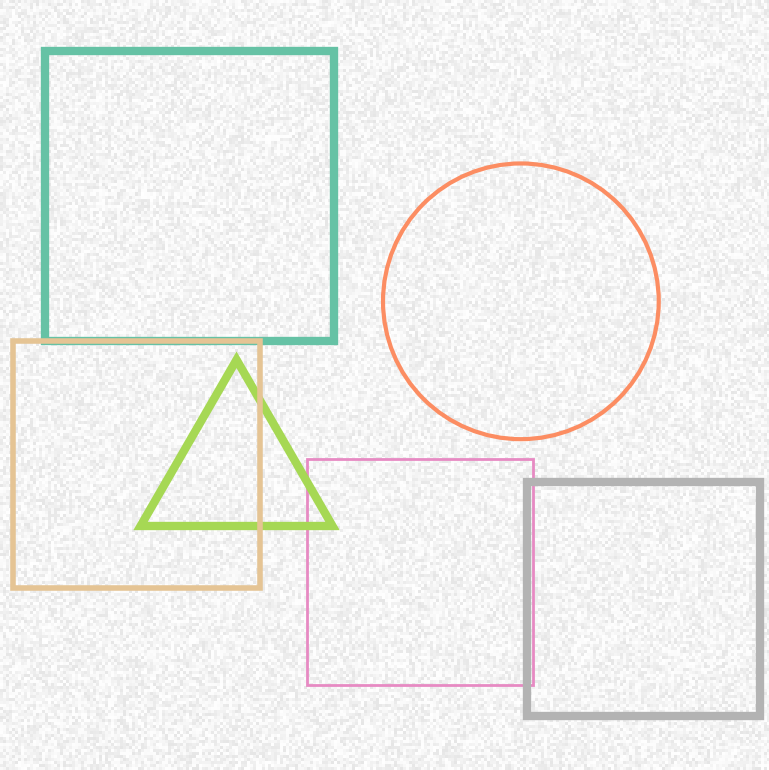[{"shape": "square", "thickness": 3, "radius": 0.94, "center": [0.246, 0.746]}, {"shape": "circle", "thickness": 1.5, "radius": 0.9, "center": [0.676, 0.609]}, {"shape": "square", "thickness": 1, "radius": 0.73, "center": [0.545, 0.257]}, {"shape": "triangle", "thickness": 3, "radius": 0.72, "center": [0.307, 0.389]}, {"shape": "square", "thickness": 2, "radius": 0.8, "center": [0.177, 0.397]}, {"shape": "square", "thickness": 3, "radius": 0.76, "center": [0.836, 0.222]}]